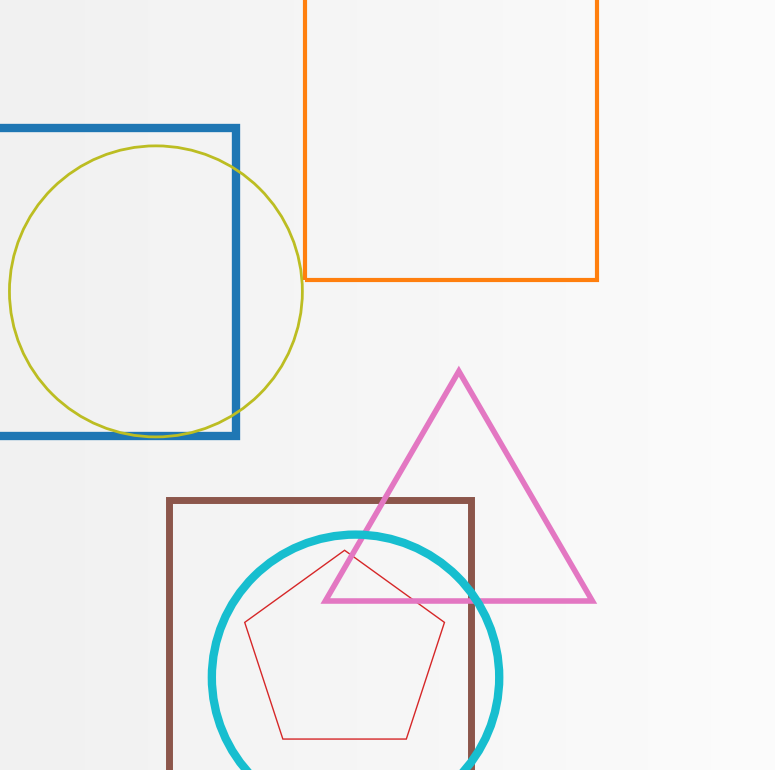[{"shape": "square", "thickness": 3, "radius": 1.0, "center": [0.104, 0.634]}, {"shape": "square", "thickness": 1.5, "radius": 0.94, "center": [0.582, 0.825]}, {"shape": "pentagon", "thickness": 0.5, "radius": 0.68, "center": [0.445, 0.15]}, {"shape": "square", "thickness": 2.5, "radius": 0.97, "center": [0.413, 0.156]}, {"shape": "triangle", "thickness": 2, "radius": 0.99, "center": [0.592, 0.319]}, {"shape": "circle", "thickness": 1, "radius": 0.94, "center": [0.201, 0.622]}, {"shape": "circle", "thickness": 3, "radius": 0.93, "center": [0.459, 0.12]}]